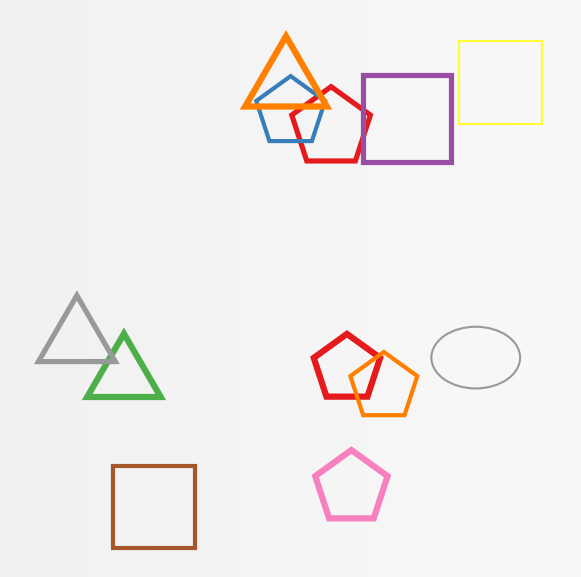[{"shape": "pentagon", "thickness": 3, "radius": 0.3, "center": [0.597, 0.361]}, {"shape": "pentagon", "thickness": 2.5, "radius": 0.36, "center": [0.57, 0.778]}, {"shape": "pentagon", "thickness": 2, "radius": 0.31, "center": [0.5, 0.805]}, {"shape": "triangle", "thickness": 3, "radius": 0.37, "center": [0.213, 0.348]}, {"shape": "square", "thickness": 2.5, "radius": 0.38, "center": [0.7, 0.794]}, {"shape": "pentagon", "thickness": 2, "radius": 0.3, "center": [0.66, 0.329]}, {"shape": "triangle", "thickness": 3, "radius": 0.41, "center": [0.492, 0.855]}, {"shape": "square", "thickness": 1, "radius": 0.36, "center": [0.861, 0.856]}, {"shape": "square", "thickness": 2, "radius": 0.35, "center": [0.265, 0.121]}, {"shape": "pentagon", "thickness": 3, "radius": 0.33, "center": [0.605, 0.154]}, {"shape": "oval", "thickness": 1, "radius": 0.38, "center": [0.818, 0.38]}, {"shape": "triangle", "thickness": 2.5, "radius": 0.38, "center": [0.132, 0.411]}]